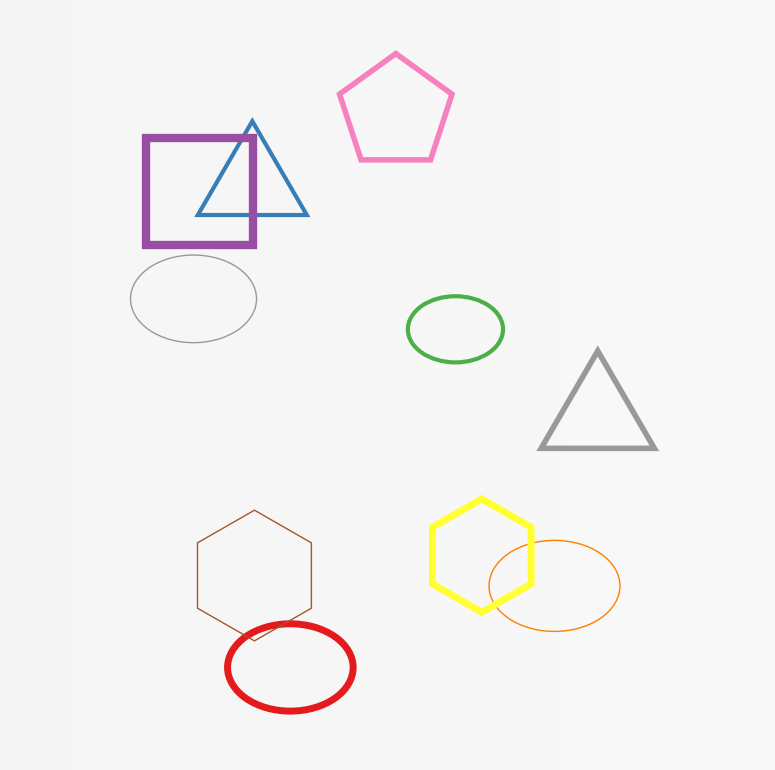[{"shape": "oval", "thickness": 2.5, "radius": 0.41, "center": [0.375, 0.133]}, {"shape": "triangle", "thickness": 1.5, "radius": 0.41, "center": [0.326, 0.761]}, {"shape": "oval", "thickness": 1.5, "radius": 0.31, "center": [0.588, 0.572]}, {"shape": "square", "thickness": 3, "radius": 0.35, "center": [0.258, 0.752]}, {"shape": "oval", "thickness": 0.5, "radius": 0.42, "center": [0.715, 0.239]}, {"shape": "hexagon", "thickness": 2.5, "radius": 0.37, "center": [0.622, 0.278]}, {"shape": "hexagon", "thickness": 0.5, "radius": 0.42, "center": [0.328, 0.253]}, {"shape": "pentagon", "thickness": 2, "radius": 0.38, "center": [0.511, 0.854]}, {"shape": "oval", "thickness": 0.5, "radius": 0.41, "center": [0.25, 0.612]}, {"shape": "triangle", "thickness": 2, "radius": 0.42, "center": [0.771, 0.46]}]